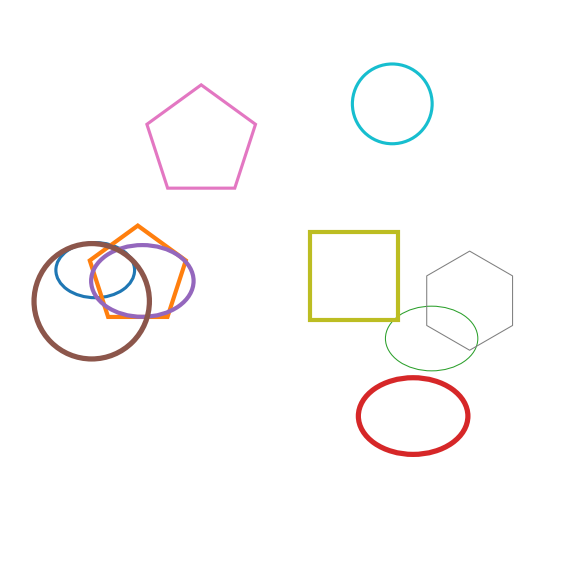[{"shape": "oval", "thickness": 1.5, "radius": 0.34, "center": [0.165, 0.531]}, {"shape": "pentagon", "thickness": 2, "radius": 0.44, "center": [0.239, 0.521]}, {"shape": "oval", "thickness": 0.5, "radius": 0.4, "center": [0.747, 0.413]}, {"shape": "oval", "thickness": 2.5, "radius": 0.47, "center": [0.715, 0.279]}, {"shape": "oval", "thickness": 2, "radius": 0.44, "center": [0.247, 0.513]}, {"shape": "circle", "thickness": 2.5, "radius": 0.5, "center": [0.159, 0.477]}, {"shape": "pentagon", "thickness": 1.5, "radius": 0.49, "center": [0.348, 0.753]}, {"shape": "hexagon", "thickness": 0.5, "radius": 0.43, "center": [0.813, 0.478]}, {"shape": "square", "thickness": 2, "radius": 0.38, "center": [0.612, 0.521]}, {"shape": "circle", "thickness": 1.5, "radius": 0.35, "center": [0.679, 0.819]}]